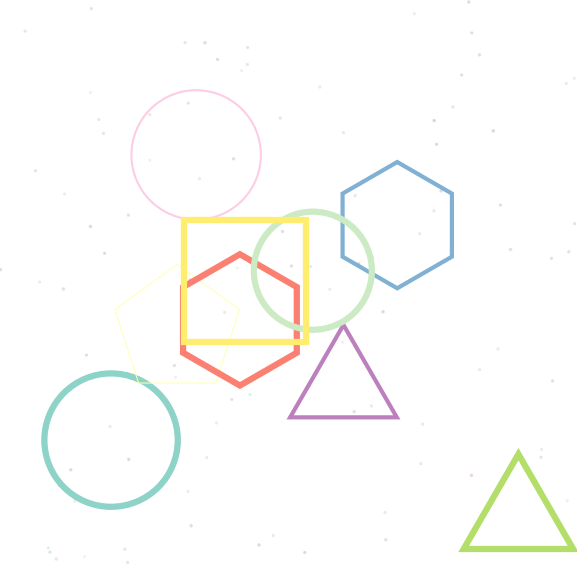[{"shape": "circle", "thickness": 3, "radius": 0.58, "center": [0.192, 0.237]}, {"shape": "pentagon", "thickness": 0.5, "radius": 0.57, "center": [0.307, 0.428]}, {"shape": "hexagon", "thickness": 3, "radius": 0.57, "center": [0.415, 0.445]}, {"shape": "hexagon", "thickness": 2, "radius": 0.55, "center": [0.688, 0.609]}, {"shape": "triangle", "thickness": 3, "radius": 0.55, "center": [0.898, 0.103]}, {"shape": "circle", "thickness": 1, "radius": 0.56, "center": [0.34, 0.731]}, {"shape": "triangle", "thickness": 2, "radius": 0.53, "center": [0.595, 0.33]}, {"shape": "circle", "thickness": 3, "radius": 0.51, "center": [0.542, 0.53]}, {"shape": "square", "thickness": 3, "radius": 0.53, "center": [0.425, 0.513]}]